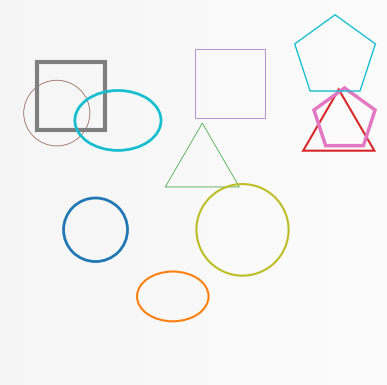[{"shape": "circle", "thickness": 2, "radius": 0.41, "center": [0.247, 0.403]}, {"shape": "oval", "thickness": 1.5, "radius": 0.46, "center": [0.446, 0.23]}, {"shape": "triangle", "thickness": 0.5, "radius": 0.55, "center": [0.522, 0.57]}, {"shape": "triangle", "thickness": 1.5, "radius": 0.53, "center": [0.874, 0.662]}, {"shape": "square", "thickness": 0.5, "radius": 0.45, "center": [0.593, 0.783]}, {"shape": "circle", "thickness": 0.5, "radius": 0.43, "center": [0.147, 0.706]}, {"shape": "pentagon", "thickness": 2.5, "radius": 0.41, "center": [0.889, 0.689]}, {"shape": "square", "thickness": 3, "radius": 0.44, "center": [0.183, 0.75]}, {"shape": "circle", "thickness": 1.5, "radius": 0.59, "center": [0.626, 0.403]}, {"shape": "pentagon", "thickness": 1, "radius": 0.55, "center": [0.865, 0.852]}, {"shape": "oval", "thickness": 2, "radius": 0.56, "center": [0.304, 0.687]}]